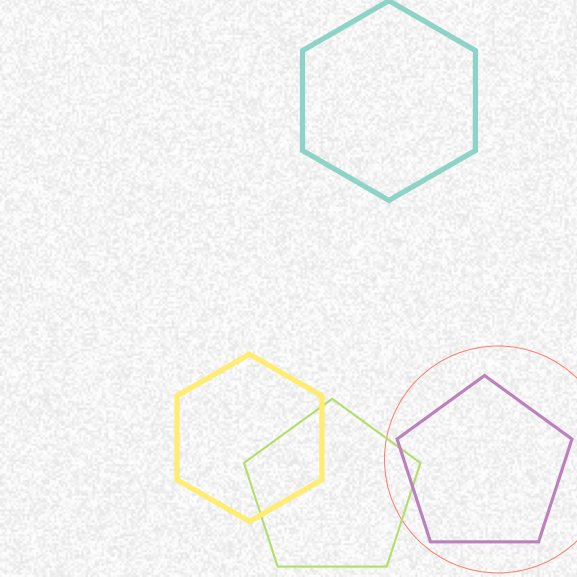[{"shape": "hexagon", "thickness": 2.5, "radius": 0.86, "center": [0.674, 0.825]}, {"shape": "circle", "thickness": 0.5, "radius": 0.98, "center": [0.862, 0.204]}, {"shape": "pentagon", "thickness": 1, "radius": 0.8, "center": [0.575, 0.148]}, {"shape": "pentagon", "thickness": 1.5, "radius": 0.8, "center": [0.839, 0.19]}, {"shape": "hexagon", "thickness": 2.5, "radius": 0.72, "center": [0.432, 0.241]}]